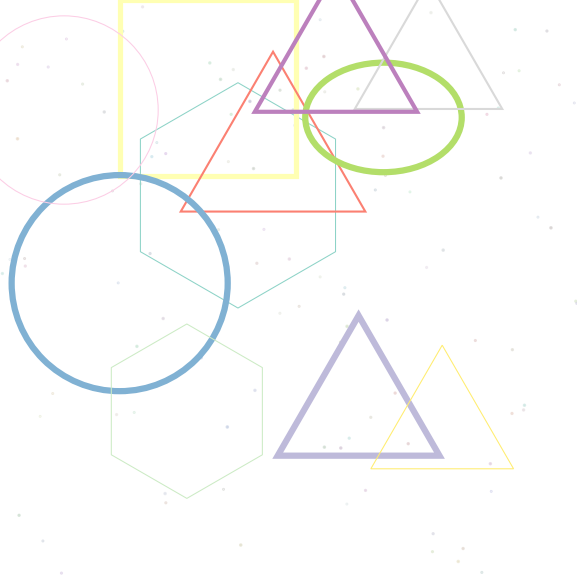[{"shape": "hexagon", "thickness": 0.5, "radius": 0.98, "center": [0.412, 0.661]}, {"shape": "square", "thickness": 2.5, "radius": 0.76, "center": [0.361, 0.847]}, {"shape": "triangle", "thickness": 3, "radius": 0.81, "center": [0.621, 0.291]}, {"shape": "triangle", "thickness": 1, "radius": 0.92, "center": [0.473, 0.725]}, {"shape": "circle", "thickness": 3, "radius": 0.94, "center": [0.207, 0.509]}, {"shape": "oval", "thickness": 3, "radius": 0.68, "center": [0.664, 0.796]}, {"shape": "circle", "thickness": 0.5, "radius": 0.82, "center": [0.111, 0.809]}, {"shape": "triangle", "thickness": 1, "radius": 0.74, "center": [0.742, 0.884]}, {"shape": "triangle", "thickness": 2, "radius": 0.81, "center": [0.582, 0.887]}, {"shape": "hexagon", "thickness": 0.5, "radius": 0.76, "center": [0.324, 0.287]}, {"shape": "triangle", "thickness": 0.5, "radius": 0.71, "center": [0.766, 0.259]}]